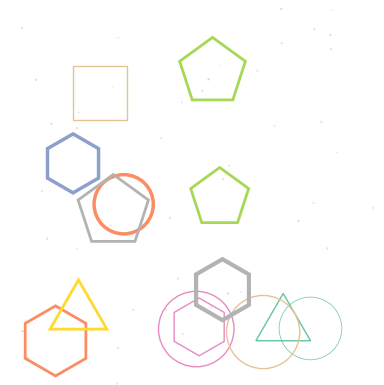[{"shape": "circle", "thickness": 0.5, "radius": 0.41, "center": [0.806, 0.147]}, {"shape": "triangle", "thickness": 1, "radius": 0.41, "center": [0.736, 0.156]}, {"shape": "circle", "thickness": 2.5, "radius": 0.38, "center": [0.321, 0.469]}, {"shape": "hexagon", "thickness": 2, "radius": 0.45, "center": [0.144, 0.115]}, {"shape": "hexagon", "thickness": 2.5, "radius": 0.38, "center": [0.19, 0.576]}, {"shape": "hexagon", "thickness": 1, "radius": 0.38, "center": [0.517, 0.151]}, {"shape": "circle", "thickness": 1, "radius": 0.49, "center": [0.51, 0.145]}, {"shape": "pentagon", "thickness": 2, "radius": 0.4, "center": [0.571, 0.486]}, {"shape": "pentagon", "thickness": 2, "radius": 0.45, "center": [0.552, 0.813]}, {"shape": "triangle", "thickness": 2, "radius": 0.43, "center": [0.204, 0.188]}, {"shape": "circle", "thickness": 1, "radius": 0.48, "center": [0.683, 0.138]}, {"shape": "square", "thickness": 1, "radius": 0.35, "center": [0.259, 0.759]}, {"shape": "hexagon", "thickness": 3, "radius": 0.4, "center": [0.578, 0.248]}, {"shape": "pentagon", "thickness": 2, "radius": 0.48, "center": [0.294, 0.451]}]